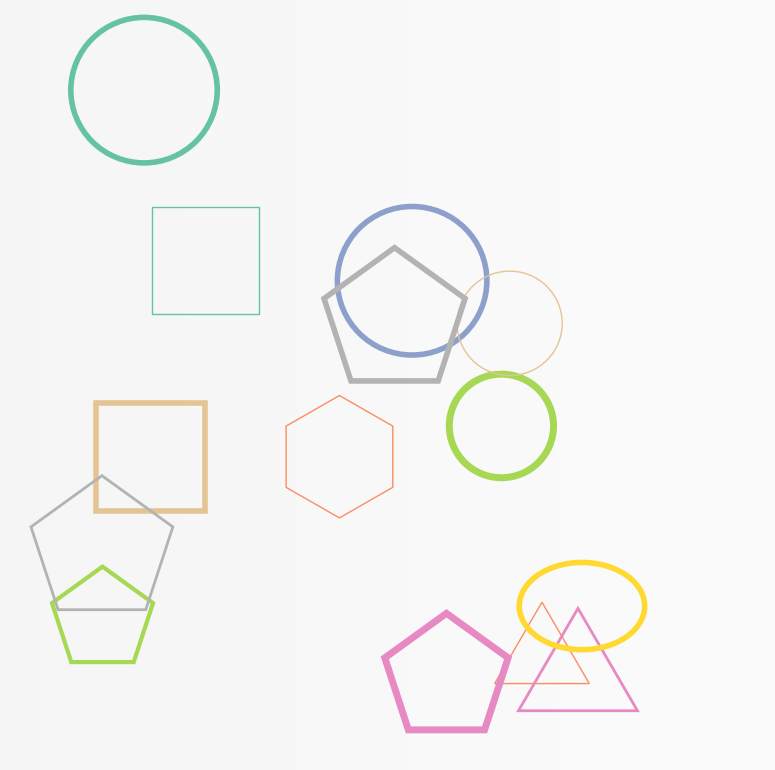[{"shape": "circle", "thickness": 2, "radius": 0.47, "center": [0.186, 0.883]}, {"shape": "square", "thickness": 0.5, "radius": 0.35, "center": [0.265, 0.661]}, {"shape": "hexagon", "thickness": 0.5, "radius": 0.4, "center": [0.438, 0.407]}, {"shape": "triangle", "thickness": 0.5, "radius": 0.35, "center": [0.699, 0.147]}, {"shape": "circle", "thickness": 2, "radius": 0.48, "center": [0.532, 0.635]}, {"shape": "pentagon", "thickness": 2.5, "radius": 0.42, "center": [0.576, 0.12]}, {"shape": "triangle", "thickness": 1, "radius": 0.44, "center": [0.746, 0.121]}, {"shape": "circle", "thickness": 2.5, "radius": 0.34, "center": [0.647, 0.447]}, {"shape": "pentagon", "thickness": 1.5, "radius": 0.34, "center": [0.132, 0.196]}, {"shape": "oval", "thickness": 2, "radius": 0.4, "center": [0.751, 0.213]}, {"shape": "square", "thickness": 2, "radius": 0.35, "center": [0.194, 0.406]}, {"shape": "circle", "thickness": 0.5, "radius": 0.34, "center": [0.658, 0.58]}, {"shape": "pentagon", "thickness": 1, "radius": 0.48, "center": [0.132, 0.286]}, {"shape": "pentagon", "thickness": 2, "radius": 0.48, "center": [0.509, 0.583]}]